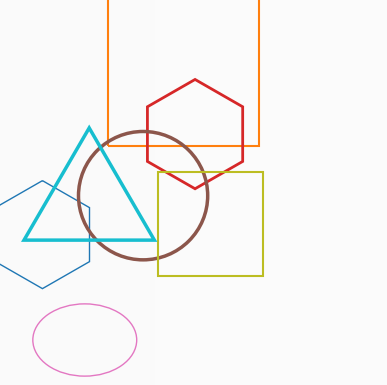[{"shape": "hexagon", "thickness": 1, "radius": 0.7, "center": [0.11, 0.391]}, {"shape": "square", "thickness": 1.5, "radius": 0.98, "center": [0.473, 0.816]}, {"shape": "hexagon", "thickness": 2, "radius": 0.71, "center": [0.503, 0.652]}, {"shape": "circle", "thickness": 2.5, "radius": 0.83, "center": [0.369, 0.492]}, {"shape": "oval", "thickness": 1, "radius": 0.67, "center": [0.219, 0.117]}, {"shape": "square", "thickness": 1.5, "radius": 0.68, "center": [0.542, 0.418]}, {"shape": "triangle", "thickness": 2.5, "radius": 0.97, "center": [0.23, 0.473]}]